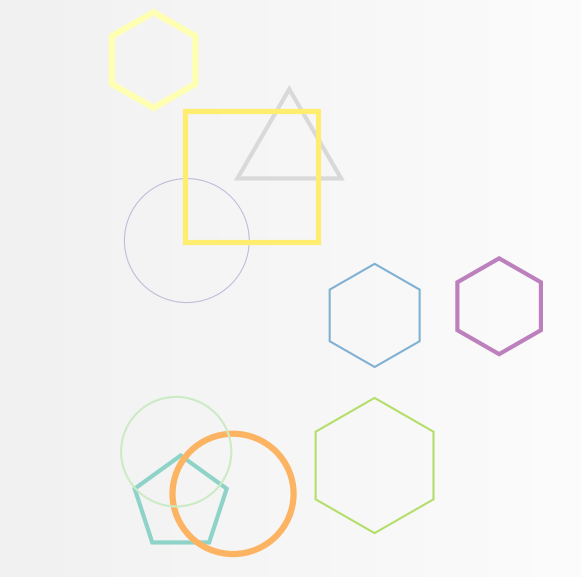[{"shape": "pentagon", "thickness": 2, "radius": 0.42, "center": [0.311, 0.127]}, {"shape": "hexagon", "thickness": 3, "radius": 0.41, "center": [0.264, 0.895]}, {"shape": "circle", "thickness": 0.5, "radius": 0.54, "center": [0.321, 0.583]}, {"shape": "hexagon", "thickness": 1, "radius": 0.45, "center": [0.645, 0.453]}, {"shape": "circle", "thickness": 3, "radius": 0.52, "center": [0.401, 0.144]}, {"shape": "hexagon", "thickness": 1, "radius": 0.59, "center": [0.644, 0.193]}, {"shape": "triangle", "thickness": 2, "radius": 0.51, "center": [0.498, 0.742]}, {"shape": "hexagon", "thickness": 2, "radius": 0.41, "center": [0.859, 0.469]}, {"shape": "circle", "thickness": 1, "radius": 0.47, "center": [0.303, 0.217]}, {"shape": "square", "thickness": 2.5, "radius": 0.57, "center": [0.433, 0.694]}]